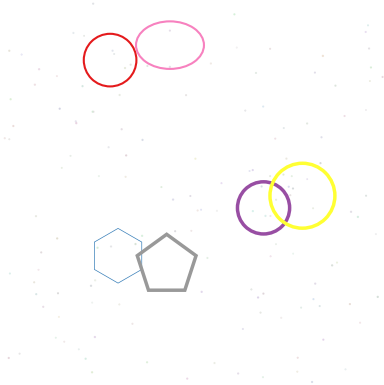[{"shape": "circle", "thickness": 1.5, "radius": 0.34, "center": [0.286, 0.844]}, {"shape": "hexagon", "thickness": 0.5, "radius": 0.36, "center": [0.307, 0.336]}, {"shape": "circle", "thickness": 2.5, "radius": 0.34, "center": [0.685, 0.46]}, {"shape": "circle", "thickness": 2.5, "radius": 0.42, "center": [0.786, 0.492]}, {"shape": "oval", "thickness": 1.5, "radius": 0.44, "center": [0.442, 0.883]}, {"shape": "pentagon", "thickness": 2.5, "radius": 0.4, "center": [0.433, 0.311]}]